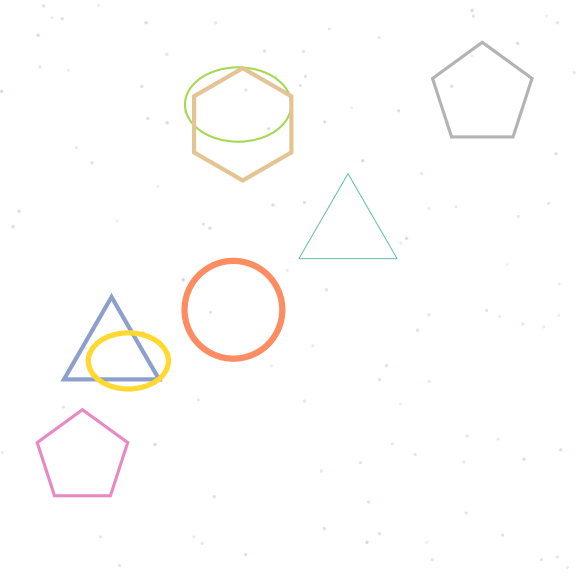[{"shape": "triangle", "thickness": 0.5, "radius": 0.49, "center": [0.603, 0.6]}, {"shape": "circle", "thickness": 3, "radius": 0.42, "center": [0.404, 0.463]}, {"shape": "triangle", "thickness": 2, "radius": 0.48, "center": [0.193, 0.39]}, {"shape": "pentagon", "thickness": 1.5, "radius": 0.41, "center": [0.143, 0.207]}, {"shape": "oval", "thickness": 1, "radius": 0.46, "center": [0.412, 0.818]}, {"shape": "oval", "thickness": 2.5, "radius": 0.35, "center": [0.222, 0.374]}, {"shape": "hexagon", "thickness": 2, "radius": 0.49, "center": [0.42, 0.784]}, {"shape": "pentagon", "thickness": 1.5, "radius": 0.45, "center": [0.835, 0.835]}]